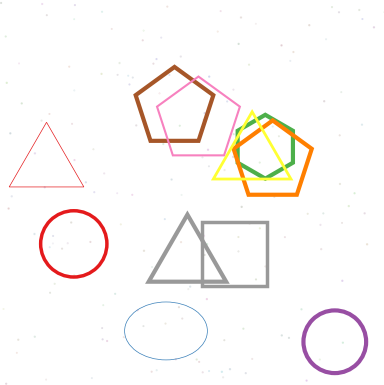[{"shape": "circle", "thickness": 2.5, "radius": 0.43, "center": [0.192, 0.367]}, {"shape": "triangle", "thickness": 0.5, "radius": 0.56, "center": [0.121, 0.57]}, {"shape": "oval", "thickness": 0.5, "radius": 0.54, "center": [0.431, 0.14]}, {"shape": "hexagon", "thickness": 3, "radius": 0.41, "center": [0.689, 0.619]}, {"shape": "circle", "thickness": 3, "radius": 0.41, "center": [0.87, 0.112]}, {"shape": "pentagon", "thickness": 3, "radius": 0.53, "center": [0.708, 0.581]}, {"shape": "triangle", "thickness": 2, "radius": 0.58, "center": [0.655, 0.593]}, {"shape": "pentagon", "thickness": 3, "radius": 0.53, "center": [0.453, 0.72]}, {"shape": "pentagon", "thickness": 1.5, "radius": 0.57, "center": [0.515, 0.688]}, {"shape": "square", "thickness": 2.5, "radius": 0.42, "center": [0.609, 0.341]}, {"shape": "triangle", "thickness": 3, "radius": 0.58, "center": [0.487, 0.326]}]